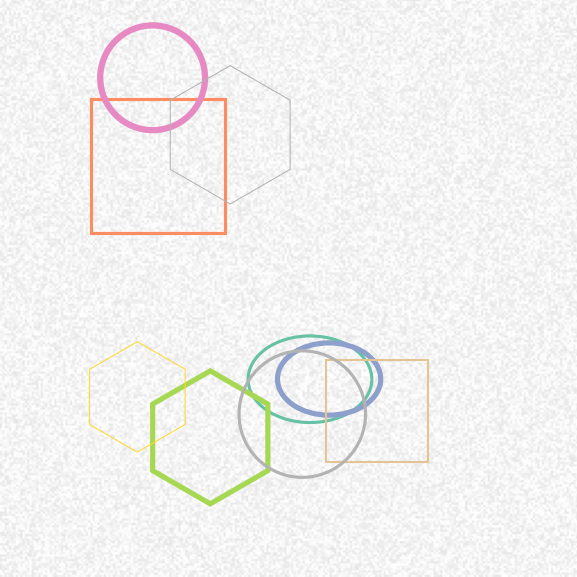[{"shape": "oval", "thickness": 1.5, "radius": 0.54, "center": [0.537, 0.342]}, {"shape": "square", "thickness": 1.5, "radius": 0.58, "center": [0.273, 0.711]}, {"shape": "oval", "thickness": 2.5, "radius": 0.45, "center": [0.57, 0.343]}, {"shape": "circle", "thickness": 3, "radius": 0.45, "center": [0.264, 0.864]}, {"shape": "hexagon", "thickness": 2.5, "radius": 0.58, "center": [0.364, 0.242]}, {"shape": "hexagon", "thickness": 0.5, "radius": 0.48, "center": [0.238, 0.312]}, {"shape": "square", "thickness": 1, "radius": 0.44, "center": [0.653, 0.287]}, {"shape": "circle", "thickness": 1.5, "radius": 0.55, "center": [0.523, 0.282]}, {"shape": "hexagon", "thickness": 0.5, "radius": 0.6, "center": [0.399, 0.766]}]